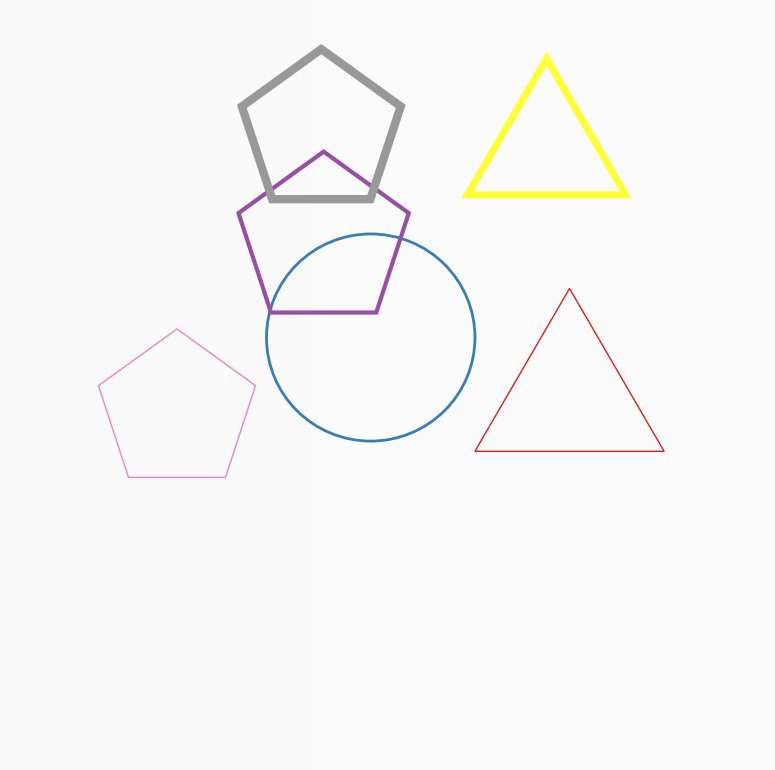[{"shape": "triangle", "thickness": 0.5, "radius": 0.7, "center": [0.735, 0.484]}, {"shape": "circle", "thickness": 1, "radius": 0.67, "center": [0.478, 0.562]}, {"shape": "pentagon", "thickness": 1.5, "radius": 0.58, "center": [0.418, 0.688]}, {"shape": "triangle", "thickness": 2.5, "radius": 0.59, "center": [0.705, 0.806]}, {"shape": "pentagon", "thickness": 0.5, "radius": 0.53, "center": [0.228, 0.466]}, {"shape": "pentagon", "thickness": 3, "radius": 0.54, "center": [0.415, 0.828]}]